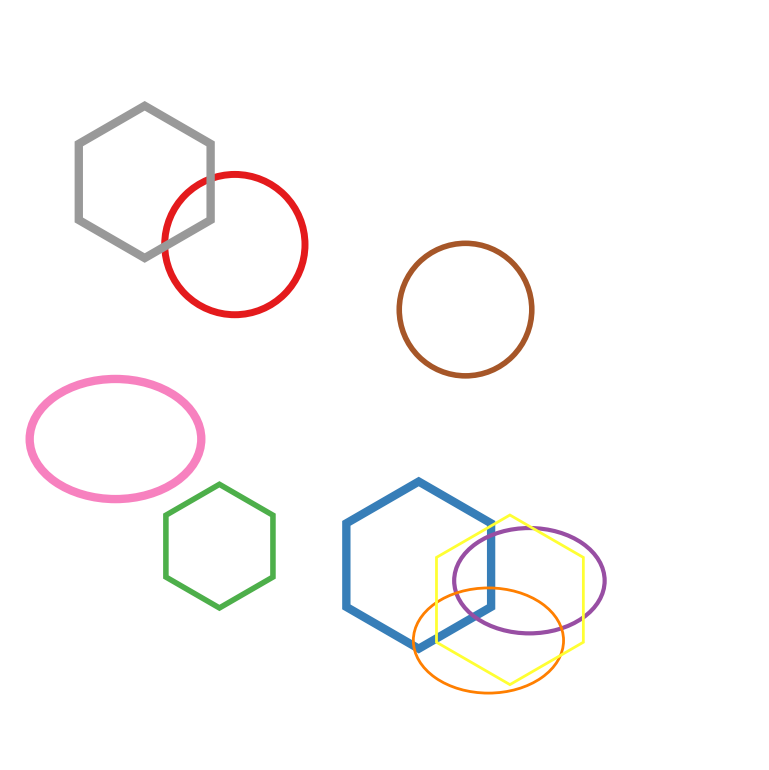[{"shape": "circle", "thickness": 2.5, "radius": 0.46, "center": [0.305, 0.682]}, {"shape": "hexagon", "thickness": 3, "radius": 0.54, "center": [0.544, 0.266]}, {"shape": "hexagon", "thickness": 2, "radius": 0.4, "center": [0.285, 0.291]}, {"shape": "oval", "thickness": 1.5, "radius": 0.49, "center": [0.688, 0.246]}, {"shape": "oval", "thickness": 1, "radius": 0.49, "center": [0.634, 0.168]}, {"shape": "hexagon", "thickness": 1, "radius": 0.55, "center": [0.662, 0.221]}, {"shape": "circle", "thickness": 2, "radius": 0.43, "center": [0.605, 0.598]}, {"shape": "oval", "thickness": 3, "radius": 0.56, "center": [0.15, 0.43]}, {"shape": "hexagon", "thickness": 3, "radius": 0.49, "center": [0.188, 0.764]}]